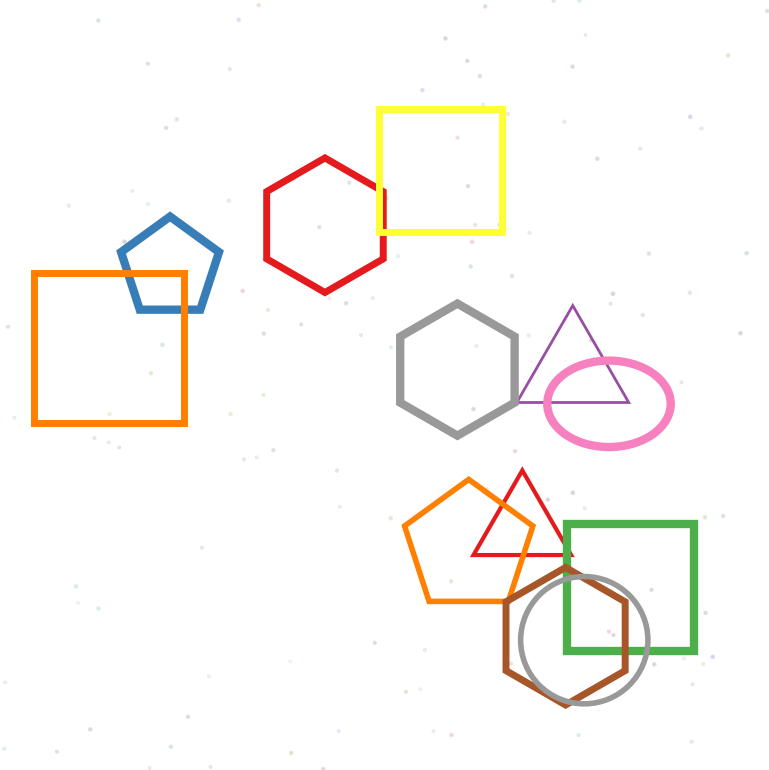[{"shape": "triangle", "thickness": 1.5, "radius": 0.37, "center": [0.678, 0.316]}, {"shape": "hexagon", "thickness": 2.5, "radius": 0.44, "center": [0.422, 0.708]}, {"shape": "pentagon", "thickness": 3, "radius": 0.33, "center": [0.221, 0.652]}, {"shape": "square", "thickness": 3, "radius": 0.41, "center": [0.819, 0.237]}, {"shape": "triangle", "thickness": 1, "radius": 0.42, "center": [0.744, 0.519]}, {"shape": "pentagon", "thickness": 2, "radius": 0.44, "center": [0.609, 0.29]}, {"shape": "square", "thickness": 2.5, "radius": 0.49, "center": [0.142, 0.548]}, {"shape": "square", "thickness": 2.5, "radius": 0.4, "center": [0.573, 0.779]}, {"shape": "hexagon", "thickness": 2.5, "radius": 0.45, "center": [0.735, 0.174]}, {"shape": "oval", "thickness": 3, "radius": 0.4, "center": [0.791, 0.476]}, {"shape": "hexagon", "thickness": 3, "radius": 0.43, "center": [0.594, 0.52]}, {"shape": "circle", "thickness": 2, "radius": 0.41, "center": [0.759, 0.169]}]